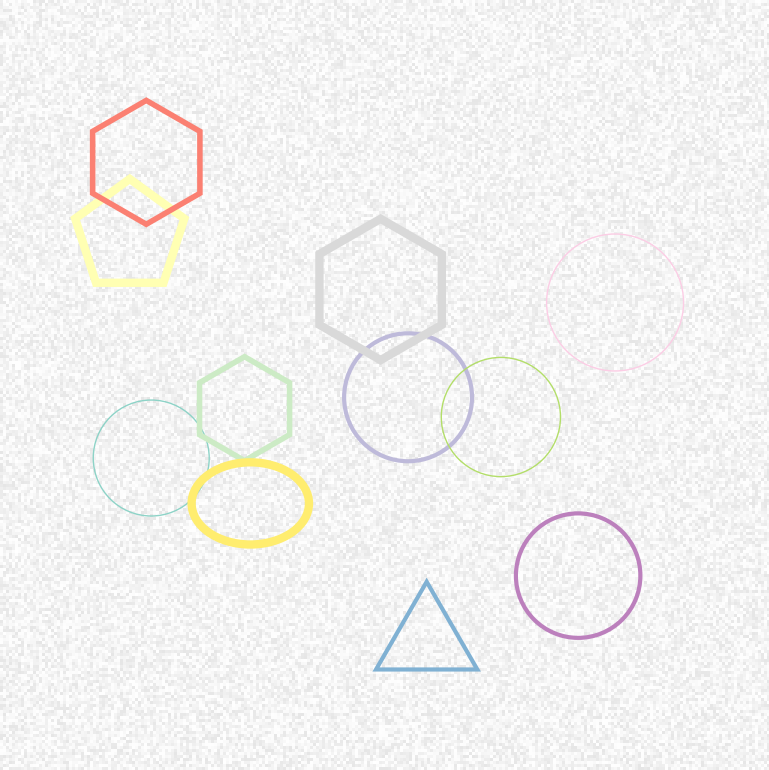[{"shape": "circle", "thickness": 0.5, "radius": 0.38, "center": [0.196, 0.405]}, {"shape": "pentagon", "thickness": 3, "radius": 0.37, "center": [0.169, 0.693]}, {"shape": "circle", "thickness": 1.5, "radius": 0.42, "center": [0.53, 0.484]}, {"shape": "hexagon", "thickness": 2, "radius": 0.4, "center": [0.19, 0.789]}, {"shape": "triangle", "thickness": 1.5, "radius": 0.38, "center": [0.554, 0.169]}, {"shape": "circle", "thickness": 0.5, "radius": 0.39, "center": [0.651, 0.458]}, {"shape": "circle", "thickness": 0.5, "radius": 0.44, "center": [0.799, 0.607]}, {"shape": "hexagon", "thickness": 3, "radius": 0.46, "center": [0.494, 0.624]}, {"shape": "circle", "thickness": 1.5, "radius": 0.4, "center": [0.751, 0.252]}, {"shape": "hexagon", "thickness": 2, "radius": 0.34, "center": [0.318, 0.469]}, {"shape": "oval", "thickness": 3, "radius": 0.38, "center": [0.325, 0.346]}]